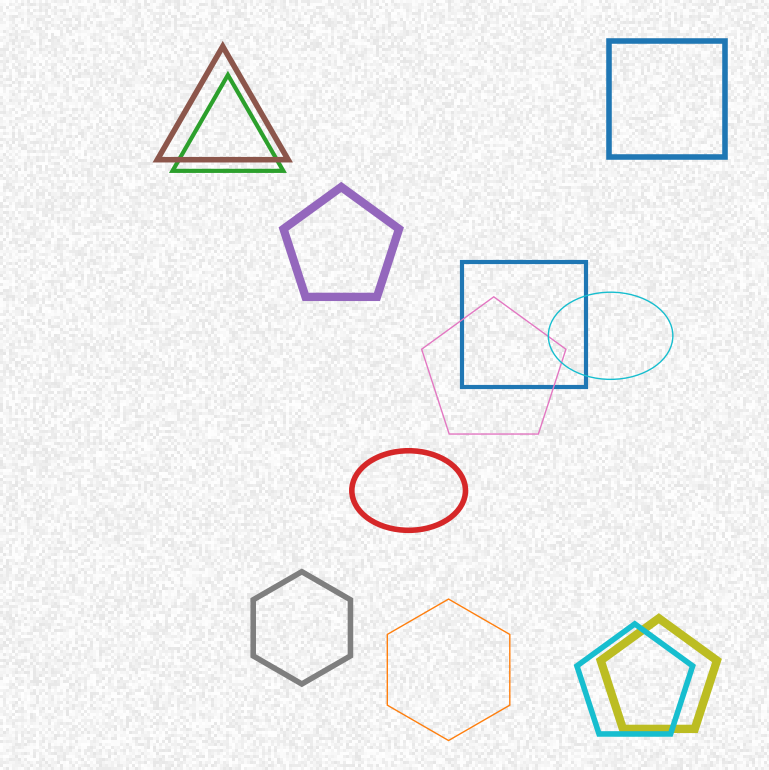[{"shape": "square", "thickness": 2, "radius": 0.38, "center": [0.867, 0.872]}, {"shape": "square", "thickness": 1.5, "radius": 0.41, "center": [0.681, 0.579]}, {"shape": "hexagon", "thickness": 0.5, "radius": 0.46, "center": [0.583, 0.13]}, {"shape": "triangle", "thickness": 1.5, "radius": 0.42, "center": [0.296, 0.82]}, {"shape": "oval", "thickness": 2, "radius": 0.37, "center": [0.531, 0.363]}, {"shape": "pentagon", "thickness": 3, "radius": 0.39, "center": [0.443, 0.678]}, {"shape": "triangle", "thickness": 2, "radius": 0.49, "center": [0.289, 0.842]}, {"shape": "pentagon", "thickness": 0.5, "radius": 0.49, "center": [0.641, 0.516]}, {"shape": "hexagon", "thickness": 2, "radius": 0.36, "center": [0.392, 0.185]}, {"shape": "pentagon", "thickness": 3, "radius": 0.4, "center": [0.856, 0.118]}, {"shape": "oval", "thickness": 0.5, "radius": 0.4, "center": [0.793, 0.564]}, {"shape": "pentagon", "thickness": 2, "radius": 0.4, "center": [0.824, 0.111]}]